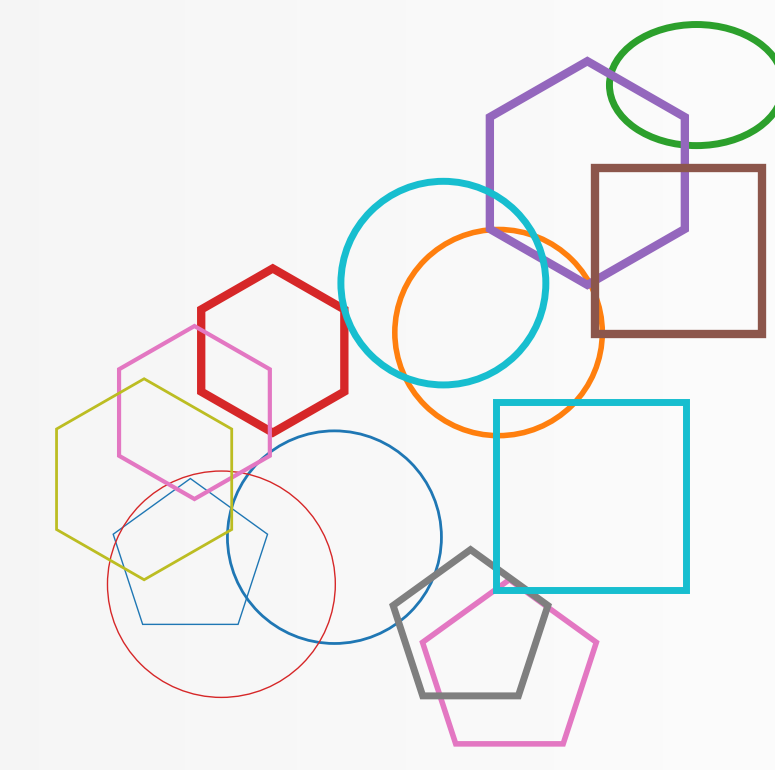[{"shape": "pentagon", "thickness": 0.5, "radius": 0.52, "center": [0.246, 0.274]}, {"shape": "circle", "thickness": 1, "radius": 0.69, "center": [0.432, 0.302]}, {"shape": "circle", "thickness": 2, "radius": 0.67, "center": [0.643, 0.568]}, {"shape": "oval", "thickness": 2.5, "radius": 0.56, "center": [0.899, 0.89]}, {"shape": "hexagon", "thickness": 3, "radius": 0.53, "center": [0.352, 0.545]}, {"shape": "circle", "thickness": 0.5, "radius": 0.73, "center": [0.286, 0.241]}, {"shape": "hexagon", "thickness": 3, "radius": 0.73, "center": [0.758, 0.775]}, {"shape": "square", "thickness": 3, "radius": 0.54, "center": [0.875, 0.674]}, {"shape": "hexagon", "thickness": 1.5, "radius": 0.56, "center": [0.251, 0.464]}, {"shape": "pentagon", "thickness": 2, "radius": 0.59, "center": [0.657, 0.129]}, {"shape": "pentagon", "thickness": 2.5, "radius": 0.52, "center": [0.607, 0.181]}, {"shape": "hexagon", "thickness": 1, "radius": 0.65, "center": [0.186, 0.378]}, {"shape": "circle", "thickness": 2.5, "radius": 0.66, "center": [0.572, 0.632]}, {"shape": "square", "thickness": 2.5, "radius": 0.61, "center": [0.762, 0.356]}]